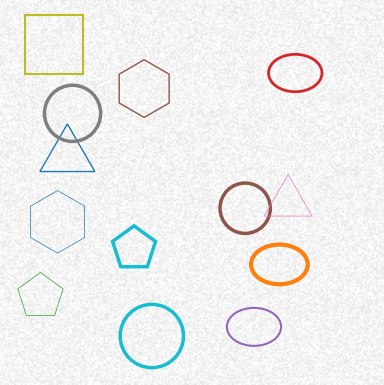[{"shape": "hexagon", "thickness": 0.5, "radius": 0.41, "center": [0.15, 0.424]}, {"shape": "triangle", "thickness": 1, "radius": 0.41, "center": [0.175, 0.596]}, {"shape": "oval", "thickness": 3, "radius": 0.37, "center": [0.726, 0.313]}, {"shape": "pentagon", "thickness": 0.5, "radius": 0.31, "center": [0.105, 0.23]}, {"shape": "oval", "thickness": 2, "radius": 0.35, "center": [0.767, 0.81]}, {"shape": "oval", "thickness": 1.5, "radius": 0.35, "center": [0.66, 0.151]}, {"shape": "circle", "thickness": 2.5, "radius": 0.33, "center": [0.637, 0.459]}, {"shape": "hexagon", "thickness": 1, "radius": 0.37, "center": [0.374, 0.77]}, {"shape": "triangle", "thickness": 0.5, "radius": 0.36, "center": [0.748, 0.475]}, {"shape": "circle", "thickness": 2.5, "radius": 0.36, "center": [0.188, 0.706]}, {"shape": "square", "thickness": 1.5, "radius": 0.38, "center": [0.141, 0.884]}, {"shape": "pentagon", "thickness": 2.5, "radius": 0.29, "center": [0.348, 0.355]}, {"shape": "circle", "thickness": 2.5, "radius": 0.41, "center": [0.394, 0.127]}]